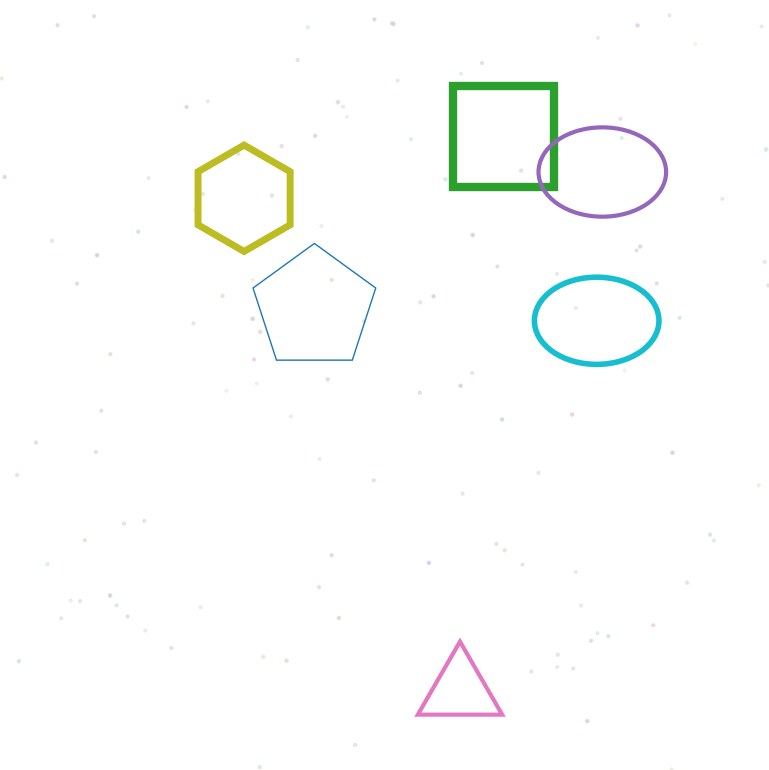[{"shape": "pentagon", "thickness": 0.5, "radius": 0.42, "center": [0.408, 0.6]}, {"shape": "square", "thickness": 3, "radius": 0.33, "center": [0.654, 0.822]}, {"shape": "oval", "thickness": 1.5, "radius": 0.41, "center": [0.782, 0.777]}, {"shape": "triangle", "thickness": 1.5, "radius": 0.32, "center": [0.597, 0.103]}, {"shape": "hexagon", "thickness": 2.5, "radius": 0.35, "center": [0.317, 0.743]}, {"shape": "oval", "thickness": 2, "radius": 0.4, "center": [0.775, 0.583]}]